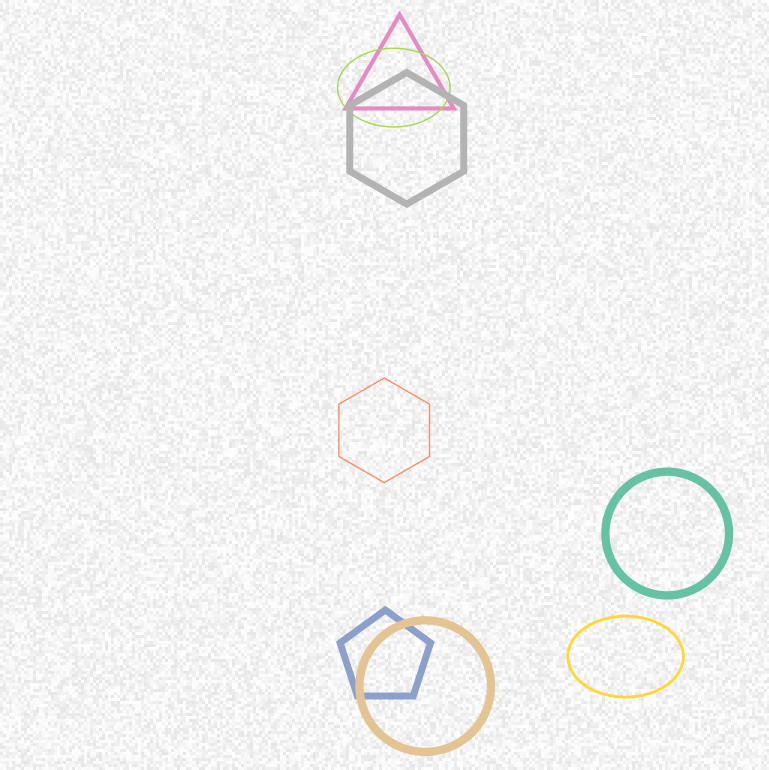[{"shape": "circle", "thickness": 3, "radius": 0.4, "center": [0.866, 0.307]}, {"shape": "hexagon", "thickness": 0.5, "radius": 0.34, "center": [0.499, 0.441]}, {"shape": "pentagon", "thickness": 2.5, "radius": 0.31, "center": [0.5, 0.146]}, {"shape": "triangle", "thickness": 1.5, "radius": 0.41, "center": [0.519, 0.9]}, {"shape": "oval", "thickness": 0.5, "radius": 0.37, "center": [0.511, 0.886]}, {"shape": "oval", "thickness": 1, "radius": 0.38, "center": [0.812, 0.147]}, {"shape": "circle", "thickness": 3, "radius": 0.43, "center": [0.552, 0.109]}, {"shape": "hexagon", "thickness": 2.5, "radius": 0.43, "center": [0.528, 0.82]}]